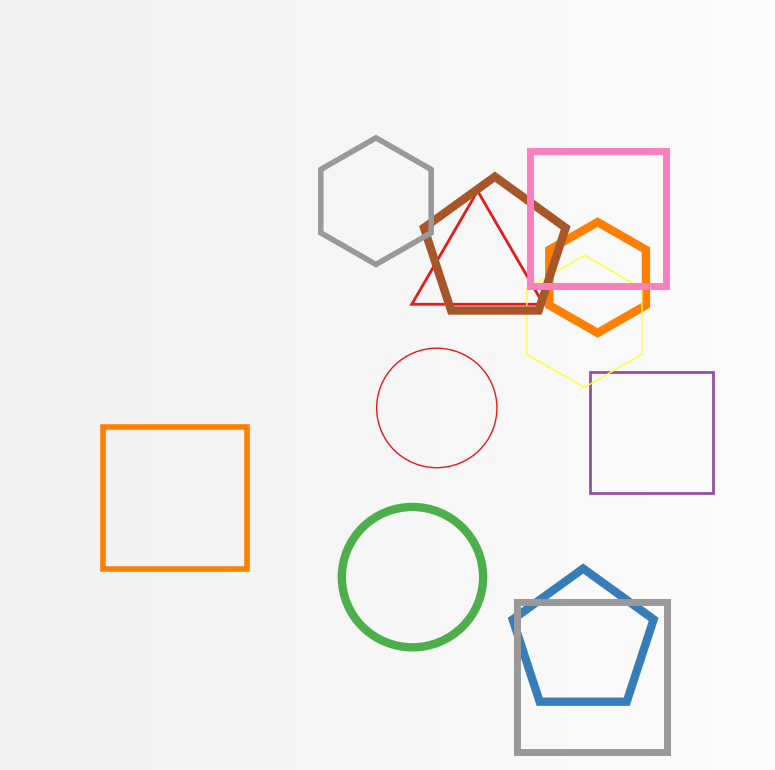[{"shape": "circle", "thickness": 0.5, "radius": 0.39, "center": [0.564, 0.47]}, {"shape": "triangle", "thickness": 1, "radius": 0.49, "center": [0.616, 0.654]}, {"shape": "pentagon", "thickness": 3, "radius": 0.48, "center": [0.753, 0.166]}, {"shape": "circle", "thickness": 3, "radius": 0.46, "center": [0.532, 0.25]}, {"shape": "square", "thickness": 1, "radius": 0.39, "center": [0.841, 0.439]}, {"shape": "square", "thickness": 2, "radius": 0.46, "center": [0.226, 0.354]}, {"shape": "hexagon", "thickness": 3, "radius": 0.36, "center": [0.771, 0.64]}, {"shape": "hexagon", "thickness": 0.5, "radius": 0.43, "center": [0.754, 0.583]}, {"shape": "pentagon", "thickness": 3, "radius": 0.48, "center": [0.639, 0.674]}, {"shape": "square", "thickness": 2.5, "radius": 0.44, "center": [0.772, 0.716]}, {"shape": "square", "thickness": 2.5, "radius": 0.48, "center": [0.764, 0.121]}, {"shape": "hexagon", "thickness": 2, "radius": 0.41, "center": [0.485, 0.739]}]